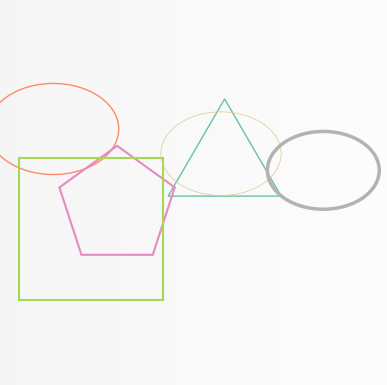[{"shape": "triangle", "thickness": 1, "radius": 0.84, "center": [0.58, 0.575]}, {"shape": "oval", "thickness": 1, "radius": 0.84, "center": [0.137, 0.665]}, {"shape": "pentagon", "thickness": 1.5, "radius": 0.78, "center": [0.302, 0.465]}, {"shape": "square", "thickness": 1.5, "radius": 0.93, "center": [0.235, 0.405]}, {"shape": "oval", "thickness": 0.5, "radius": 0.78, "center": [0.57, 0.601]}, {"shape": "oval", "thickness": 2.5, "radius": 0.72, "center": [0.834, 0.558]}]